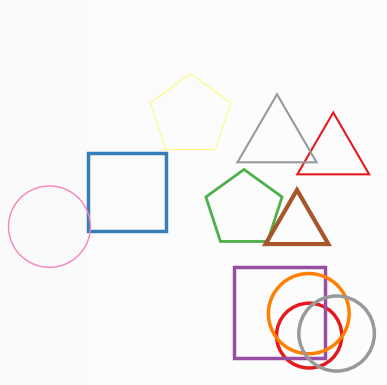[{"shape": "circle", "thickness": 2.5, "radius": 0.42, "center": [0.798, 0.128]}, {"shape": "triangle", "thickness": 1.5, "radius": 0.54, "center": [0.86, 0.601]}, {"shape": "square", "thickness": 2.5, "radius": 0.51, "center": [0.328, 0.5]}, {"shape": "pentagon", "thickness": 2, "radius": 0.52, "center": [0.63, 0.456]}, {"shape": "square", "thickness": 2.5, "radius": 0.59, "center": [0.722, 0.187]}, {"shape": "circle", "thickness": 2.5, "radius": 0.52, "center": [0.797, 0.185]}, {"shape": "pentagon", "thickness": 0.5, "radius": 0.54, "center": [0.492, 0.7]}, {"shape": "triangle", "thickness": 3, "radius": 0.47, "center": [0.766, 0.413]}, {"shape": "circle", "thickness": 1, "radius": 0.53, "center": [0.128, 0.411]}, {"shape": "circle", "thickness": 2.5, "radius": 0.49, "center": [0.869, 0.134]}, {"shape": "triangle", "thickness": 1.5, "radius": 0.59, "center": [0.715, 0.637]}]